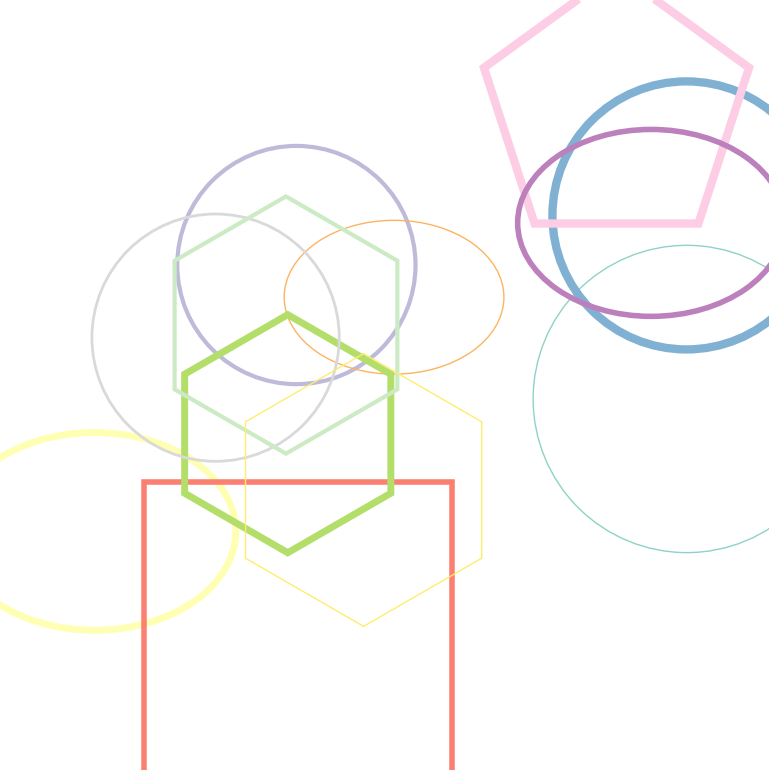[{"shape": "circle", "thickness": 0.5, "radius": 1.0, "center": [0.892, 0.482]}, {"shape": "oval", "thickness": 2.5, "radius": 0.92, "center": [0.123, 0.31]}, {"shape": "circle", "thickness": 1.5, "radius": 0.77, "center": [0.385, 0.656]}, {"shape": "square", "thickness": 2, "radius": 1.0, "center": [0.387, 0.174]}, {"shape": "circle", "thickness": 3, "radius": 0.87, "center": [0.891, 0.72]}, {"shape": "oval", "thickness": 0.5, "radius": 0.71, "center": [0.512, 0.614]}, {"shape": "hexagon", "thickness": 2.5, "radius": 0.77, "center": [0.374, 0.437]}, {"shape": "pentagon", "thickness": 3, "radius": 0.9, "center": [0.801, 0.856]}, {"shape": "circle", "thickness": 1, "radius": 0.8, "center": [0.28, 0.561]}, {"shape": "oval", "thickness": 2, "radius": 0.87, "center": [0.846, 0.711]}, {"shape": "hexagon", "thickness": 1.5, "radius": 0.84, "center": [0.371, 0.578]}, {"shape": "hexagon", "thickness": 0.5, "radius": 0.89, "center": [0.472, 0.364]}]